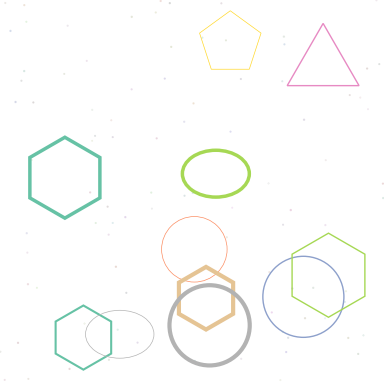[{"shape": "hexagon", "thickness": 1.5, "radius": 0.42, "center": [0.217, 0.123]}, {"shape": "hexagon", "thickness": 2.5, "radius": 0.52, "center": [0.169, 0.538]}, {"shape": "circle", "thickness": 0.5, "radius": 0.43, "center": [0.505, 0.352]}, {"shape": "circle", "thickness": 1, "radius": 0.53, "center": [0.788, 0.229]}, {"shape": "triangle", "thickness": 1, "radius": 0.54, "center": [0.839, 0.831]}, {"shape": "oval", "thickness": 2.5, "radius": 0.43, "center": [0.561, 0.549]}, {"shape": "hexagon", "thickness": 1, "radius": 0.55, "center": [0.853, 0.285]}, {"shape": "pentagon", "thickness": 0.5, "radius": 0.42, "center": [0.598, 0.888]}, {"shape": "hexagon", "thickness": 3, "radius": 0.41, "center": [0.535, 0.225]}, {"shape": "circle", "thickness": 3, "radius": 0.52, "center": [0.544, 0.155]}, {"shape": "oval", "thickness": 0.5, "radius": 0.44, "center": [0.311, 0.132]}]